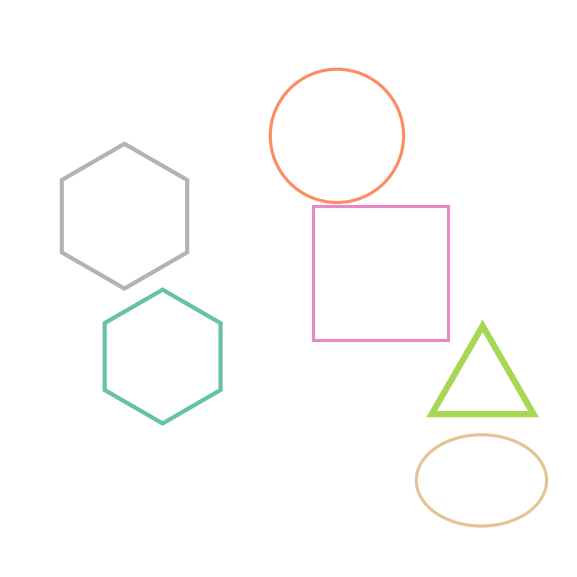[{"shape": "hexagon", "thickness": 2, "radius": 0.58, "center": [0.282, 0.382]}, {"shape": "circle", "thickness": 1.5, "radius": 0.58, "center": [0.583, 0.764]}, {"shape": "square", "thickness": 1.5, "radius": 0.58, "center": [0.659, 0.527]}, {"shape": "triangle", "thickness": 3, "radius": 0.51, "center": [0.836, 0.333]}, {"shape": "oval", "thickness": 1.5, "radius": 0.56, "center": [0.834, 0.167]}, {"shape": "hexagon", "thickness": 2, "radius": 0.63, "center": [0.216, 0.625]}]